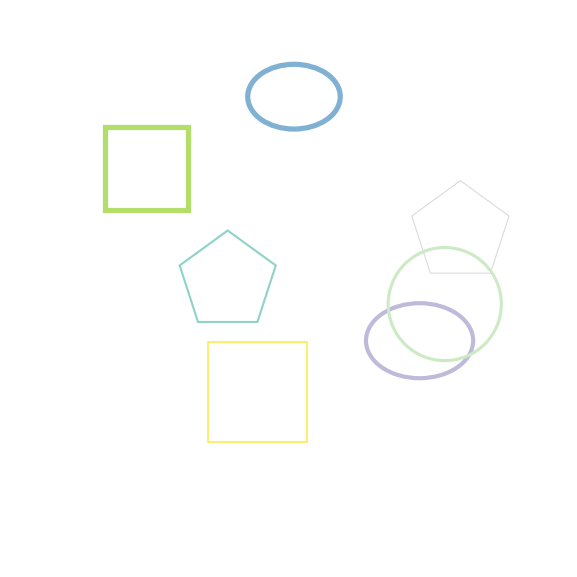[{"shape": "pentagon", "thickness": 1, "radius": 0.44, "center": [0.394, 0.512]}, {"shape": "oval", "thickness": 2, "radius": 0.46, "center": [0.727, 0.409]}, {"shape": "oval", "thickness": 2.5, "radius": 0.4, "center": [0.509, 0.832]}, {"shape": "square", "thickness": 2.5, "radius": 0.36, "center": [0.253, 0.708]}, {"shape": "pentagon", "thickness": 0.5, "radius": 0.44, "center": [0.797, 0.598]}, {"shape": "circle", "thickness": 1.5, "radius": 0.49, "center": [0.77, 0.473]}, {"shape": "square", "thickness": 1, "radius": 0.43, "center": [0.446, 0.32]}]